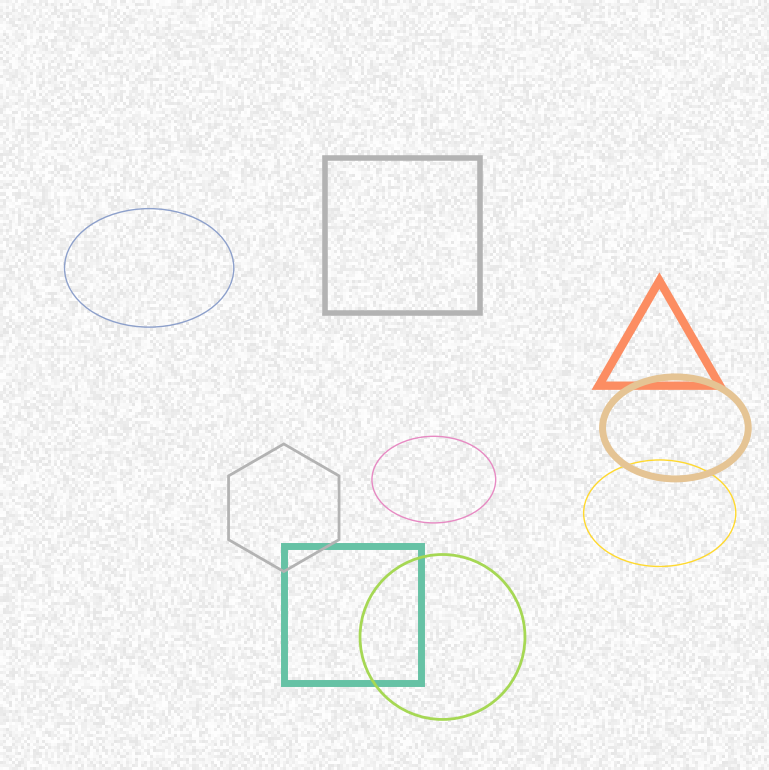[{"shape": "square", "thickness": 2.5, "radius": 0.45, "center": [0.458, 0.202]}, {"shape": "triangle", "thickness": 3, "radius": 0.45, "center": [0.856, 0.545]}, {"shape": "oval", "thickness": 0.5, "radius": 0.55, "center": [0.194, 0.652]}, {"shape": "oval", "thickness": 0.5, "radius": 0.4, "center": [0.563, 0.377]}, {"shape": "circle", "thickness": 1, "radius": 0.54, "center": [0.575, 0.173]}, {"shape": "oval", "thickness": 0.5, "radius": 0.49, "center": [0.857, 0.333]}, {"shape": "oval", "thickness": 2.5, "radius": 0.47, "center": [0.877, 0.444]}, {"shape": "square", "thickness": 2, "radius": 0.5, "center": [0.523, 0.694]}, {"shape": "hexagon", "thickness": 1, "radius": 0.41, "center": [0.369, 0.341]}]